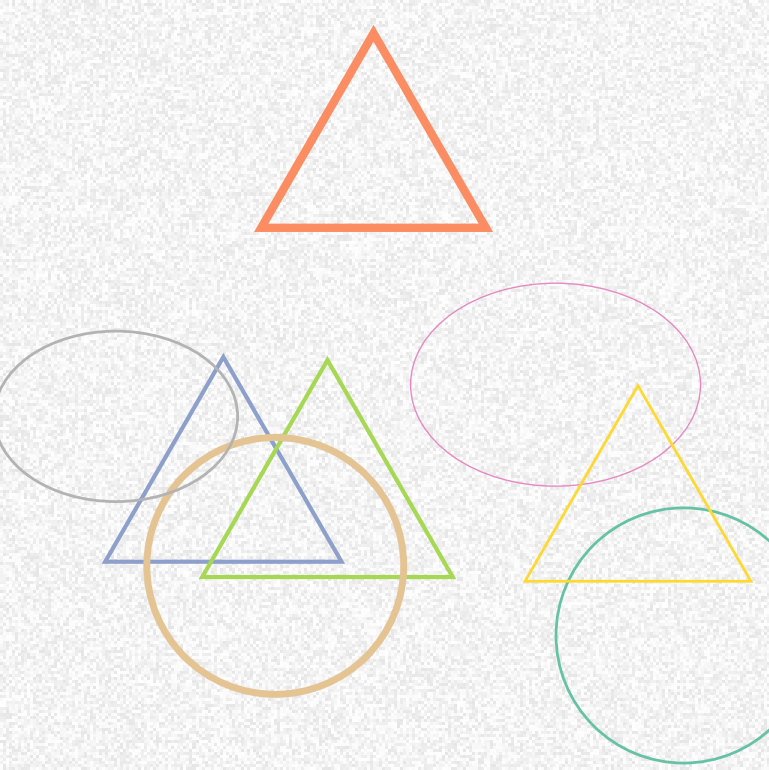[{"shape": "circle", "thickness": 1, "radius": 0.83, "center": [0.888, 0.175]}, {"shape": "triangle", "thickness": 3, "radius": 0.84, "center": [0.485, 0.788]}, {"shape": "triangle", "thickness": 1.5, "radius": 0.89, "center": [0.29, 0.359]}, {"shape": "oval", "thickness": 0.5, "radius": 0.94, "center": [0.722, 0.5]}, {"shape": "triangle", "thickness": 1.5, "radius": 0.94, "center": [0.425, 0.345]}, {"shape": "triangle", "thickness": 1, "radius": 0.85, "center": [0.829, 0.33]}, {"shape": "circle", "thickness": 2.5, "radius": 0.83, "center": [0.357, 0.265]}, {"shape": "oval", "thickness": 1, "radius": 0.79, "center": [0.15, 0.459]}]